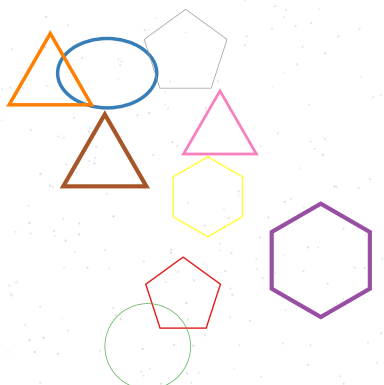[{"shape": "pentagon", "thickness": 1, "radius": 0.51, "center": [0.476, 0.23]}, {"shape": "oval", "thickness": 2.5, "radius": 0.64, "center": [0.278, 0.81]}, {"shape": "circle", "thickness": 0.5, "radius": 0.56, "center": [0.384, 0.1]}, {"shape": "hexagon", "thickness": 3, "radius": 0.74, "center": [0.833, 0.324]}, {"shape": "triangle", "thickness": 2.5, "radius": 0.62, "center": [0.131, 0.79]}, {"shape": "hexagon", "thickness": 1, "radius": 0.52, "center": [0.54, 0.489]}, {"shape": "triangle", "thickness": 3, "radius": 0.62, "center": [0.272, 0.578]}, {"shape": "triangle", "thickness": 2, "radius": 0.55, "center": [0.571, 0.655]}, {"shape": "pentagon", "thickness": 0.5, "radius": 0.57, "center": [0.482, 0.863]}]